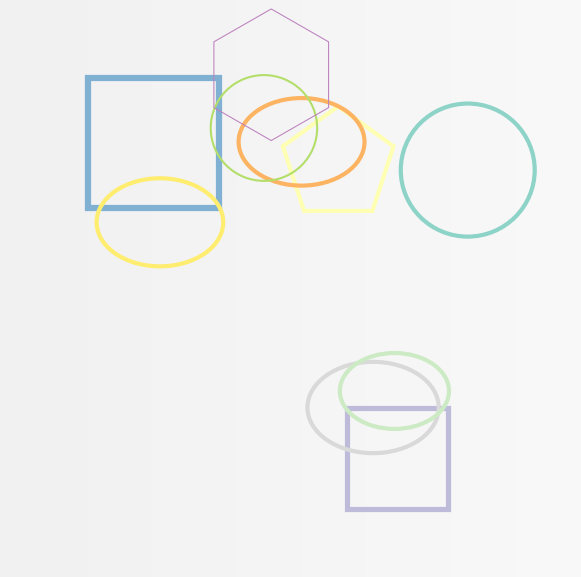[{"shape": "circle", "thickness": 2, "radius": 0.58, "center": [0.805, 0.705]}, {"shape": "pentagon", "thickness": 2, "radius": 0.5, "center": [0.582, 0.715]}, {"shape": "square", "thickness": 2.5, "radius": 0.44, "center": [0.684, 0.205]}, {"shape": "square", "thickness": 3, "radius": 0.56, "center": [0.264, 0.752]}, {"shape": "oval", "thickness": 2, "radius": 0.54, "center": [0.519, 0.754]}, {"shape": "circle", "thickness": 1, "radius": 0.46, "center": [0.454, 0.778]}, {"shape": "oval", "thickness": 2, "radius": 0.56, "center": [0.642, 0.293]}, {"shape": "hexagon", "thickness": 0.5, "radius": 0.57, "center": [0.467, 0.87]}, {"shape": "oval", "thickness": 2, "radius": 0.47, "center": [0.679, 0.322]}, {"shape": "oval", "thickness": 2, "radius": 0.54, "center": [0.275, 0.614]}]